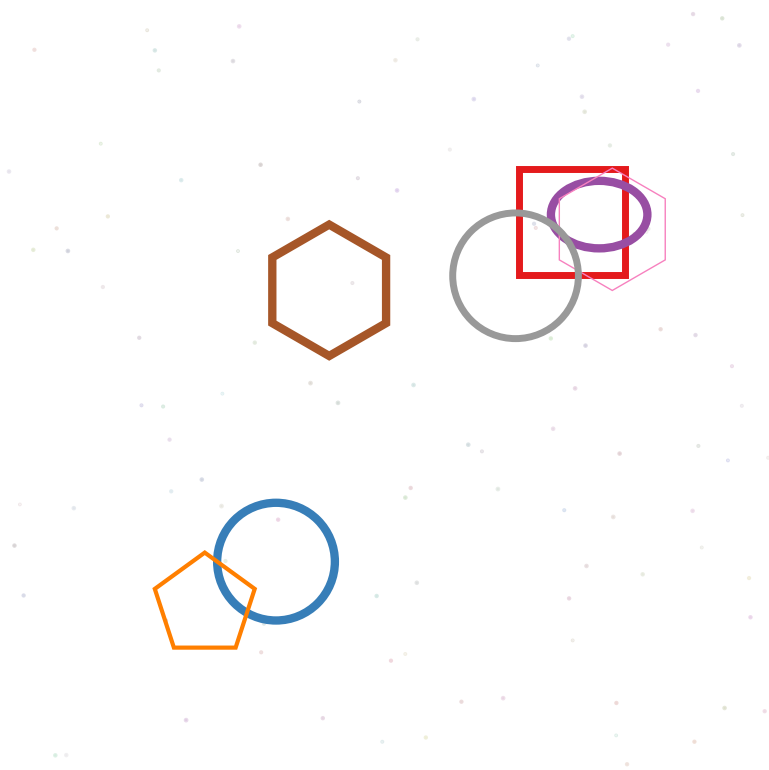[{"shape": "square", "thickness": 2.5, "radius": 0.34, "center": [0.743, 0.711]}, {"shape": "circle", "thickness": 3, "radius": 0.38, "center": [0.358, 0.271]}, {"shape": "oval", "thickness": 3, "radius": 0.31, "center": [0.778, 0.721]}, {"shape": "pentagon", "thickness": 1.5, "radius": 0.34, "center": [0.266, 0.214]}, {"shape": "hexagon", "thickness": 3, "radius": 0.43, "center": [0.428, 0.623]}, {"shape": "hexagon", "thickness": 0.5, "radius": 0.4, "center": [0.795, 0.702]}, {"shape": "circle", "thickness": 2.5, "radius": 0.41, "center": [0.67, 0.642]}]